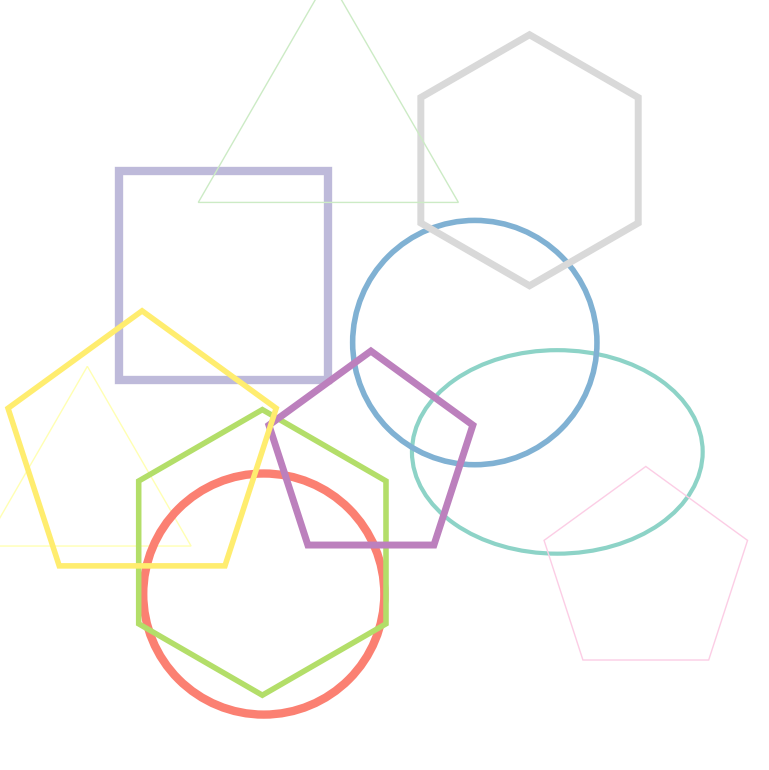[{"shape": "oval", "thickness": 1.5, "radius": 0.94, "center": [0.724, 0.413]}, {"shape": "triangle", "thickness": 0.5, "radius": 0.78, "center": [0.113, 0.369]}, {"shape": "square", "thickness": 3, "radius": 0.68, "center": [0.29, 0.642]}, {"shape": "circle", "thickness": 3, "radius": 0.78, "center": [0.343, 0.229]}, {"shape": "circle", "thickness": 2, "radius": 0.79, "center": [0.617, 0.555]}, {"shape": "hexagon", "thickness": 2, "radius": 0.93, "center": [0.341, 0.283]}, {"shape": "pentagon", "thickness": 0.5, "radius": 0.69, "center": [0.839, 0.255]}, {"shape": "hexagon", "thickness": 2.5, "radius": 0.81, "center": [0.688, 0.792]}, {"shape": "pentagon", "thickness": 2.5, "radius": 0.7, "center": [0.482, 0.405]}, {"shape": "triangle", "thickness": 0.5, "radius": 0.98, "center": [0.426, 0.835]}, {"shape": "pentagon", "thickness": 2, "radius": 0.92, "center": [0.185, 0.413]}]